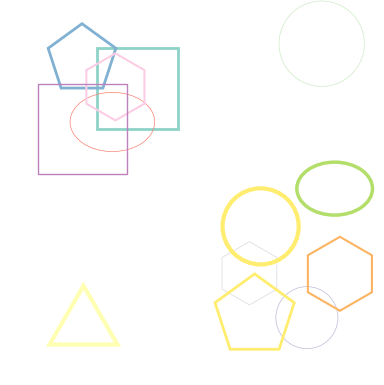[{"shape": "square", "thickness": 2, "radius": 0.53, "center": [0.358, 0.77]}, {"shape": "triangle", "thickness": 3, "radius": 0.51, "center": [0.217, 0.156]}, {"shape": "circle", "thickness": 0.5, "radius": 0.4, "center": [0.797, 0.175]}, {"shape": "oval", "thickness": 0.5, "radius": 0.55, "center": [0.292, 0.683]}, {"shape": "pentagon", "thickness": 2, "radius": 0.46, "center": [0.213, 0.846]}, {"shape": "hexagon", "thickness": 1.5, "radius": 0.48, "center": [0.883, 0.289]}, {"shape": "oval", "thickness": 2.5, "radius": 0.49, "center": [0.869, 0.51]}, {"shape": "hexagon", "thickness": 1.5, "radius": 0.44, "center": [0.3, 0.774]}, {"shape": "hexagon", "thickness": 0.5, "radius": 0.41, "center": [0.648, 0.29]}, {"shape": "square", "thickness": 1, "radius": 0.58, "center": [0.214, 0.665]}, {"shape": "circle", "thickness": 0.5, "radius": 0.55, "center": [0.836, 0.886]}, {"shape": "circle", "thickness": 3, "radius": 0.49, "center": [0.677, 0.412]}, {"shape": "pentagon", "thickness": 2, "radius": 0.54, "center": [0.661, 0.18]}]